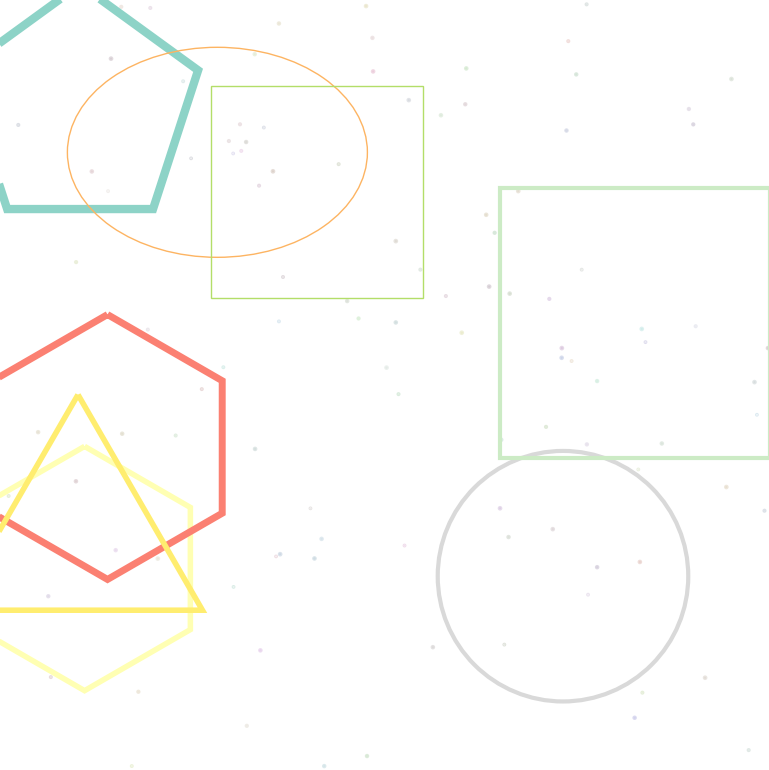[{"shape": "pentagon", "thickness": 3, "radius": 0.81, "center": [0.104, 0.859]}, {"shape": "hexagon", "thickness": 2, "radius": 0.79, "center": [0.11, 0.262]}, {"shape": "hexagon", "thickness": 2.5, "radius": 0.86, "center": [0.14, 0.419]}, {"shape": "oval", "thickness": 0.5, "radius": 0.97, "center": [0.282, 0.802]}, {"shape": "square", "thickness": 0.5, "radius": 0.69, "center": [0.412, 0.751]}, {"shape": "circle", "thickness": 1.5, "radius": 0.81, "center": [0.731, 0.252]}, {"shape": "square", "thickness": 1.5, "radius": 0.88, "center": [0.824, 0.58]}, {"shape": "triangle", "thickness": 2, "radius": 0.93, "center": [0.101, 0.301]}]